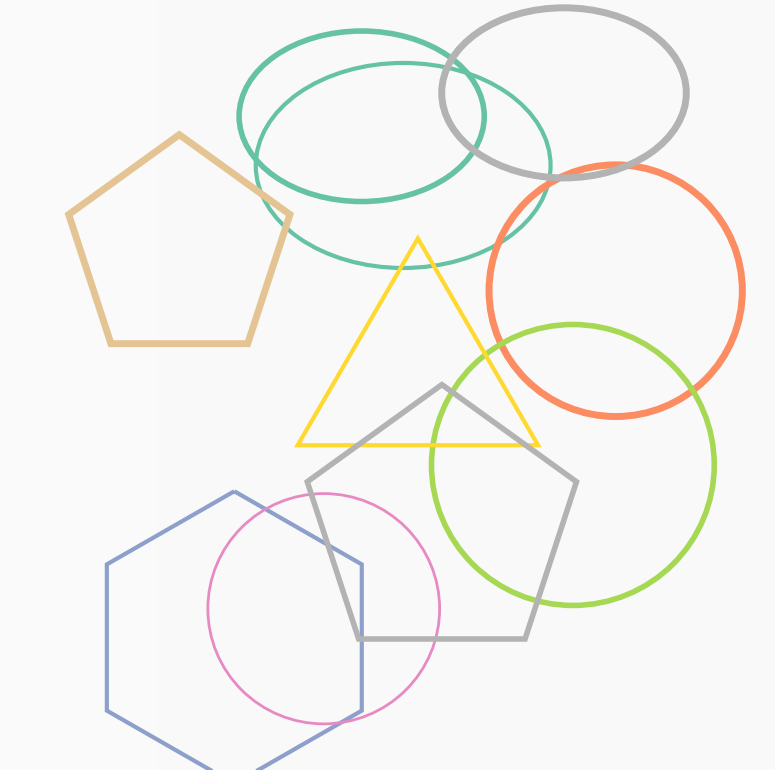[{"shape": "oval", "thickness": 1.5, "radius": 0.95, "center": [0.52, 0.785]}, {"shape": "oval", "thickness": 2, "radius": 0.79, "center": [0.467, 0.849]}, {"shape": "circle", "thickness": 2.5, "radius": 0.82, "center": [0.794, 0.622]}, {"shape": "hexagon", "thickness": 1.5, "radius": 0.95, "center": [0.302, 0.172]}, {"shape": "circle", "thickness": 1, "radius": 0.75, "center": [0.418, 0.209]}, {"shape": "circle", "thickness": 2, "radius": 0.91, "center": [0.739, 0.396]}, {"shape": "triangle", "thickness": 1.5, "radius": 0.9, "center": [0.539, 0.511]}, {"shape": "pentagon", "thickness": 2.5, "radius": 0.75, "center": [0.231, 0.675]}, {"shape": "pentagon", "thickness": 2, "radius": 0.91, "center": [0.57, 0.318]}, {"shape": "oval", "thickness": 2.5, "radius": 0.79, "center": [0.728, 0.879]}]